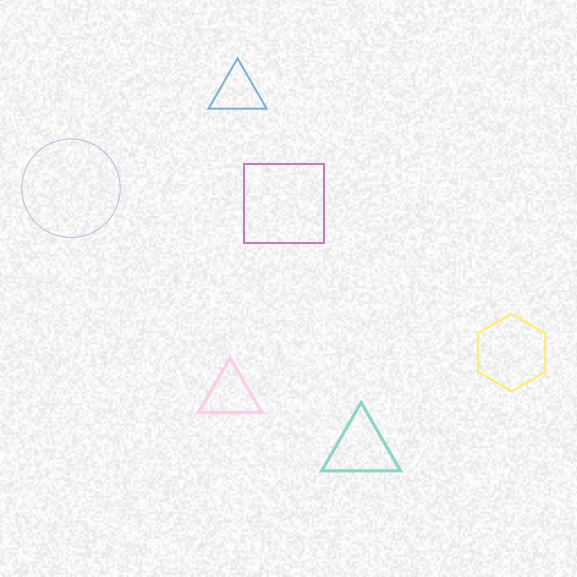[{"shape": "triangle", "thickness": 1.5, "radius": 0.39, "center": [0.625, 0.223]}, {"shape": "circle", "thickness": 0.5, "radius": 0.43, "center": [0.123, 0.673]}, {"shape": "triangle", "thickness": 1, "radius": 0.29, "center": [0.411, 0.84]}, {"shape": "triangle", "thickness": 1.5, "radius": 0.31, "center": [0.398, 0.317]}, {"shape": "square", "thickness": 1, "radius": 0.34, "center": [0.492, 0.647]}, {"shape": "hexagon", "thickness": 1, "radius": 0.34, "center": [0.886, 0.389]}]